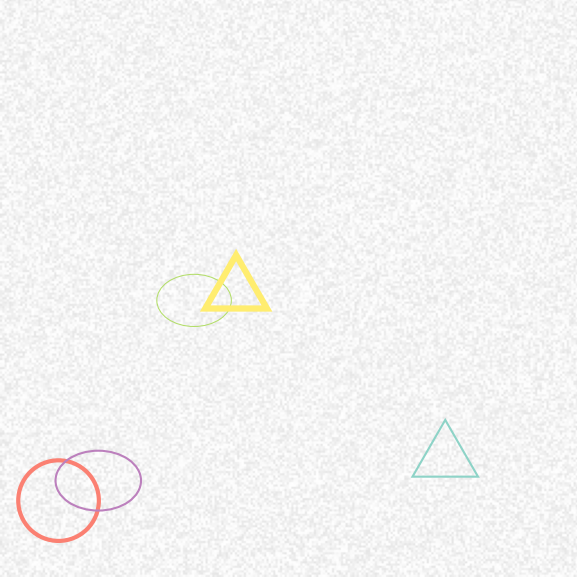[{"shape": "triangle", "thickness": 1, "radius": 0.33, "center": [0.771, 0.206]}, {"shape": "circle", "thickness": 2, "radius": 0.35, "center": [0.101, 0.132]}, {"shape": "oval", "thickness": 0.5, "radius": 0.32, "center": [0.336, 0.479]}, {"shape": "oval", "thickness": 1, "radius": 0.37, "center": [0.17, 0.167]}, {"shape": "triangle", "thickness": 3, "radius": 0.31, "center": [0.409, 0.496]}]